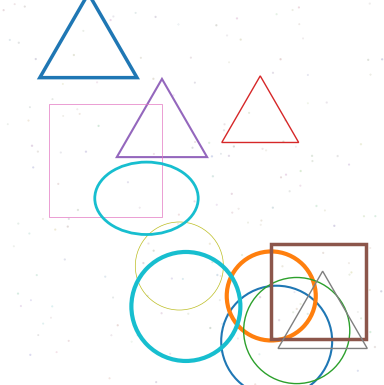[{"shape": "triangle", "thickness": 2.5, "radius": 0.73, "center": [0.23, 0.871]}, {"shape": "circle", "thickness": 1.5, "radius": 0.72, "center": [0.719, 0.114]}, {"shape": "circle", "thickness": 3, "radius": 0.58, "center": [0.705, 0.231]}, {"shape": "circle", "thickness": 1, "radius": 0.69, "center": [0.771, 0.141]}, {"shape": "triangle", "thickness": 1, "radius": 0.58, "center": [0.676, 0.688]}, {"shape": "triangle", "thickness": 1.5, "radius": 0.68, "center": [0.421, 0.66]}, {"shape": "square", "thickness": 2.5, "radius": 0.62, "center": [0.828, 0.243]}, {"shape": "square", "thickness": 0.5, "radius": 0.74, "center": [0.274, 0.583]}, {"shape": "triangle", "thickness": 1, "radius": 0.67, "center": [0.838, 0.162]}, {"shape": "circle", "thickness": 0.5, "radius": 0.57, "center": [0.466, 0.309]}, {"shape": "circle", "thickness": 3, "radius": 0.71, "center": [0.483, 0.204]}, {"shape": "oval", "thickness": 2, "radius": 0.67, "center": [0.381, 0.485]}]